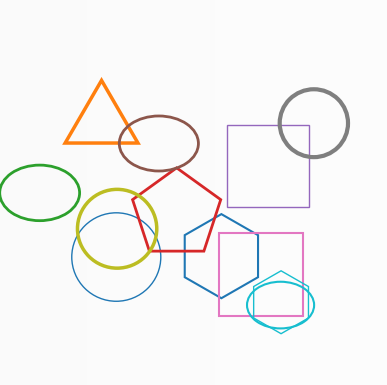[{"shape": "hexagon", "thickness": 1.5, "radius": 0.55, "center": [0.571, 0.335]}, {"shape": "circle", "thickness": 1, "radius": 0.57, "center": [0.3, 0.332]}, {"shape": "triangle", "thickness": 2.5, "radius": 0.54, "center": [0.262, 0.683]}, {"shape": "oval", "thickness": 2, "radius": 0.52, "center": [0.102, 0.499]}, {"shape": "pentagon", "thickness": 2, "radius": 0.6, "center": [0.456, 0.444]}, {"shape": "square", "thickness": 1, "radius": 0.53, "center": [0.691, 0.569]}, {"shape": "oval", "thickness": 2, "radius": 0.51, "center": [0.41, 0.627]}, {"shape": "square", "thickness": 1.5, "radius": 0.54, "center": [0.673, 0.287]}, {"shape": "circle", "thickness": 3, "radius": 0.44, "center": [0.81, 0.68]}, {"shape": "circle", "thickness": 2.5, "radius": 0.51, "center": [0.302, 0.406]}, {"shape": "oval", "thickness": 1.5, "radius": 0.43, "center": [0.724, 0.208]}, {"shape": "hexagon", "thickness": 1, "radius": 0.41, "center": [0.725, 0.215]}]